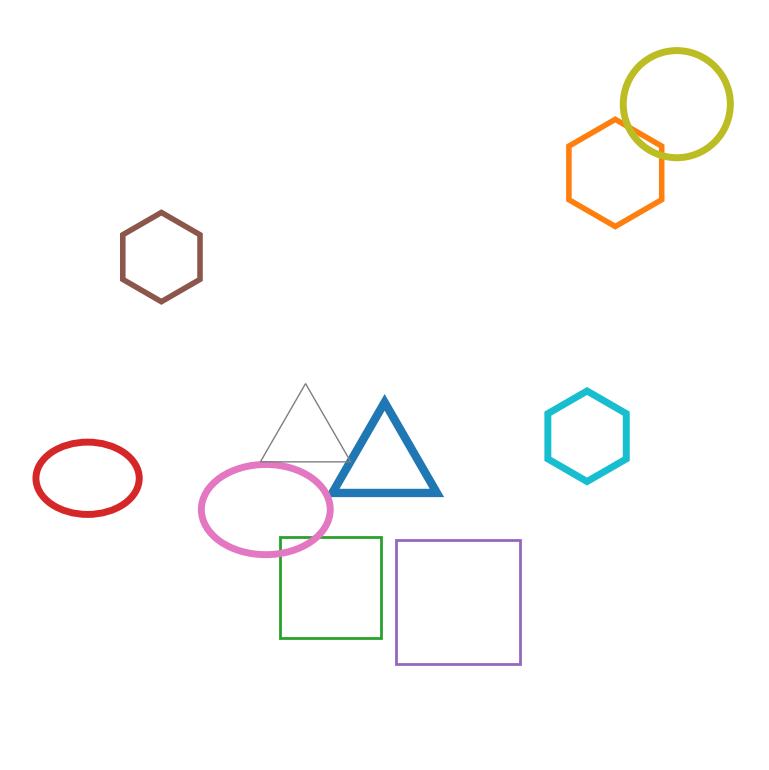[{"shape": "triangle", "thickness": 3, "radius": 0.39, "center": [0.5, 0.399]}, {"shape": "hexagon", "thickness": 2, "radius": 0.35, "center": [0.799, 0.775]}, {"shape": "square", "thickness": 1, "radius": 0.33, "center": [0.429, 0.237]}, {"shape": "oval", "thickness": 2.5, "radius": 0.34, "center": [0.114, 0.379]}, {"shape": "square", "thickness": 1, "radius": 0.4, "center": [0.595, 0.218]}, {"shape": "hexagon", "thickness": 2, "radius": 0.29, "center": [0.21, 0.666]}, {"shape": "oval", "thickness": 2.5, "radius": 0.42, "center": [0.345, 0.338]}, {"shape": "triangle", "thickness": 0.5, "radius": 0.34, "center": [0.397, 0.434]}, {"shape": "circle", "thickness": 2.5, "radius": 0.35, "center": [0.879, 0.865]}, {"shape": "hexagon", "thickness": 2.5, "radius": 0.29, "center": [0.762, 0.433]}]